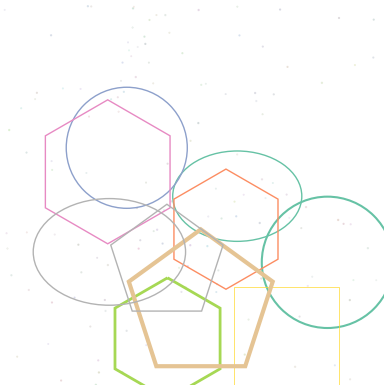[{"shape": "oval", "thickness": 1, "radius": 0.84, "center": [0.616, 0.49]}, {"shape": "circle", "thickness": 1.5, "radius": 0.85, "center": [0.851, 0.319]}, {"shape": "hexagon", "thickness": 1, "radius": 0.78, "center": [0.587, 0.405]}, {"shape": "circle", "thickness": 1, "radius": 0.79, "center": [0.329, 0.616]}, {"shape": "hexagon", "thickness": 1, "radius": 0.93, "center": [0.28, 0.554]}, {"shape": "hexagon", "thickness": 2, "radius": 0.79, "center": [0.435, 0.121]}, {"shape": "square", "thickness": 0.5, "radius": 0.69, "center": [0.744, 0.118]}, {"shape": "pentagon", "thickness": 3, "radius": 0.98, "center": [0.521, 0.208]}, {"shape": "oval", "thickness": 1, "radius": 0.99, "center": [0.284, 0.346]}, {"shape": "pentagon", "thickness": 1, "radius": 0.77, "center": [0.434, 0.316]}]